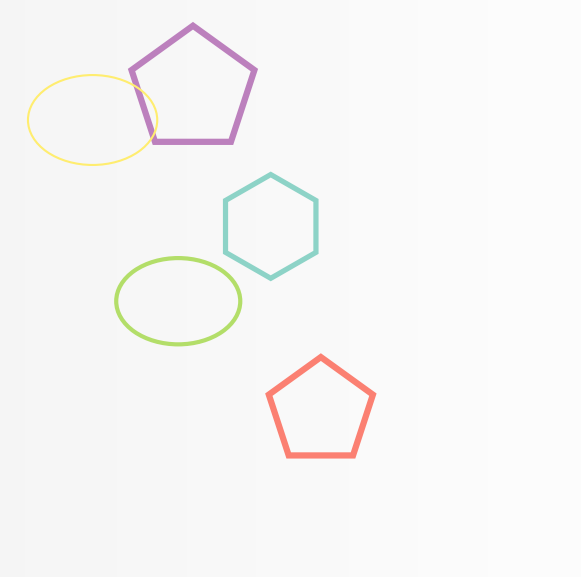[{"shape": "hexagon", "thickness": 2.5, "radius": 0.45, "center": [0.466, 0.607]}, {"shape": "pentagon", "thickness": 3, "radius": 0.47, "center": [0.552, 0.287]}, {"shape": "oval", "thickness": 2, "radius": 0.53, "center": [0.307, 0.478]}, {"shape": "pentagon", "thickness": 3, "radius": 0.56, "center": [0.332, 0.843]}, {"shape": "oval", "thickness": 1, "radius": 0.56, "center": [0.159, 0.791]}]